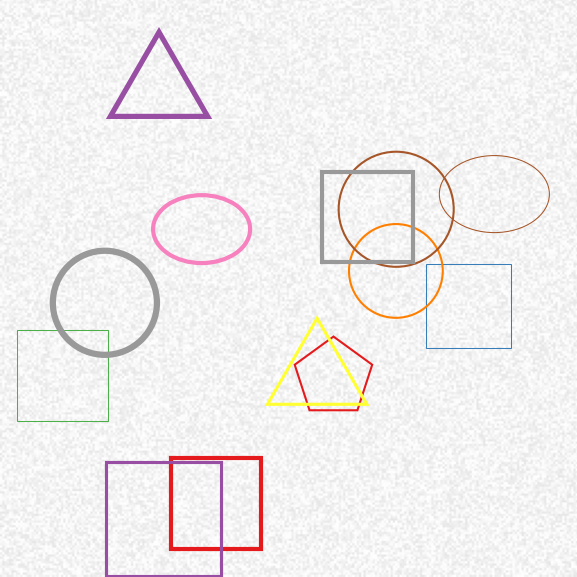[{"shape": "square", "thickness": 2, "radius": 0.39, "center": [0.374, 0.127]}, {"shape": "pentagon", "thickness": 1, "radius": 0.35, "center": [0.577, 0.346]}, {"shape": "square", "thickness": 0.5, "radius": 0.36, "center": [0.811, 0.469]}, {"shape": "square", "thickness": 0.5, "radius": 0.39, "center": [0.108, 0.348]}, {"shape": "square", "thickness": 1.5, "radius": 0.5, "center": [0.283, 0.1]}, {"shape": "triangle", "thickness": 2.5, "radius": 0.49, "center": [0.275, 0.846]}, {"shape": "circle", "thickness": 1, "radius": 0.41, "center": [0.686, 0.53]}, {"shape": "triangle", "thickness": 1.5, "radius": 0.5, "center": [0.549, 0.349]}, {"shape": "circle", "thickness": 1, "radius": 0.5, "center": [0.686, 0.637]}, {"shape": "oval", "thickness": 0.5, "radius": 0.48, "center": [0.856, 0.663]}, {"shape": "oval", "thickness": 2, "radius": 0.42, "center": [0.349, 0.602]}, {"shape": "square", "thickness": 2, "radius": 0.39, "center": [0.636, 0.623]}, {"shape": "circle", "thickness": 3, "radius": 0.45, "center": [0.182, 0.475]}]